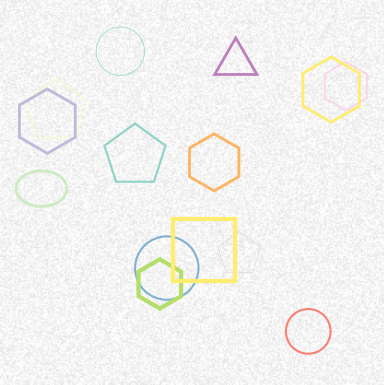[{"shape": "pentagon", "thickness": 1.5, "radius": 0.42, "center": [0.351, 0.596]}, {"shape": "circle", "thickness": 0.5, "radius": 0.31, "center": [0.313, 0.867]}, {"shape": "pentagon", "thickness": 0.5, "radius": 0.43, "center": [0.145, 0.711]}, {"shape": "hexagon", "thickness": 2, "radius": 0.42, "center": [0.123, 0.685]}, {"shape": "circle", "thickness": 1.5, "radius": 0.29, "center": [0.801, 0.139]}, {"shape": "circle", "thickness": 1.5, "radius": 0.41, "center": [0.433, 0.304]}, {"shape": "hexagon", "thickness": 2, "radius": 0.37, "center": [0.556, 0.578]}, {"shape": "hexagon", "thickness": 3, "radius": 0.32, "center": [0.415, 0.263]}, {"shape": "hexagon", "thickness": 1, "radius": 0.31, "center": [0.898, 0.776]}, {"shape": "pentagon", "thickness": 0.5, "radius": 0.29, "center": [0.622, 0.34]}, {"shape": "triangle", "thickness": 2, "radius": 0.32, "center": [0.612, 0.838]}, {"shape": "oval", "thickness": 2, "radius": 0.33, "center": [0.108, 0.51]}, {"shape": "hexagon", "thickness": 2, "radius": 0.42, "center": [0.86, 0.767]}, {"shape": "square", "thickness": 3, "radius": 0.4, "center": [0.53, 0.351]}]